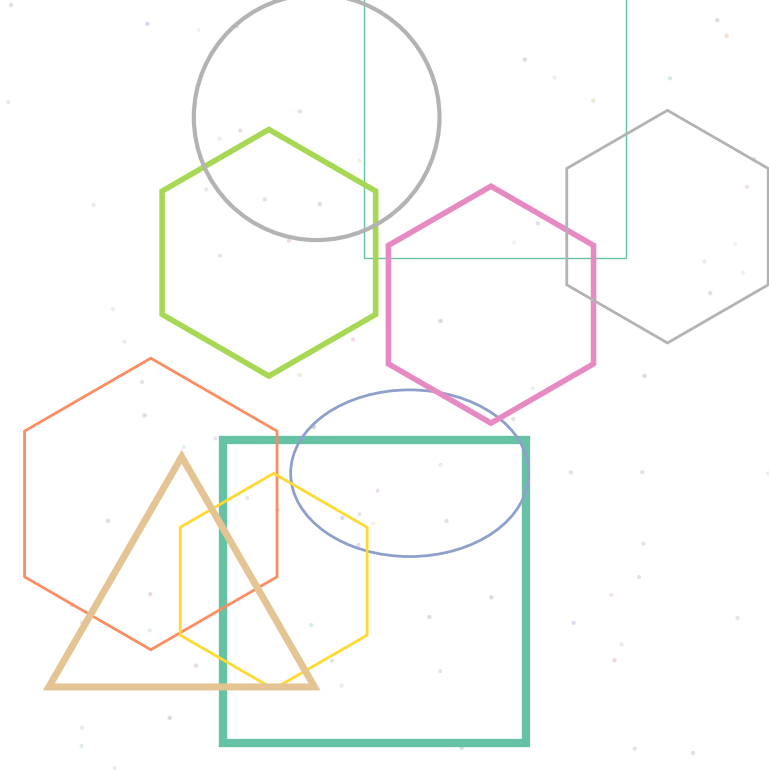[{"shape": "square", "thickness": 3, "radius": 0.98, "center": [0.486, 0.231]}, {"shape": "square", "thickness": 0.5, "radius": 0.85, "center": [0.643, 0.835]}, {"shape": "hexagon", "thickness": 1, "radius": 0.95, "center": [0.196, 0.345]}, {"shape": "oval", "thickness": 1, "radius": 0.77, "center": [0.532, 0.385]}, {"shape": "hexagon", "thickness": 2, "radius": 0.77, "center": [0.638, 0.604]}, {"shape": "hexagon", "thickness": 2, "radius": 0.8, "center": [0.349, 0.672]}, {"shape": "hexagon", "thickness": 1, "radius": 0.7, "center": [0.355, 0.245]}, {"shape": "triangle", "thickness": 2.5, "radius": 1.0, "center": [0.236, 0.208]}, {"shape": "hexagon", "thickness": 1, "radius": 0.76, "center": [0.867, 0.706]}, {"shape": "circle", "thickness": 1.5, "radius": 0.8, "center": [0.411, 0.848]}]